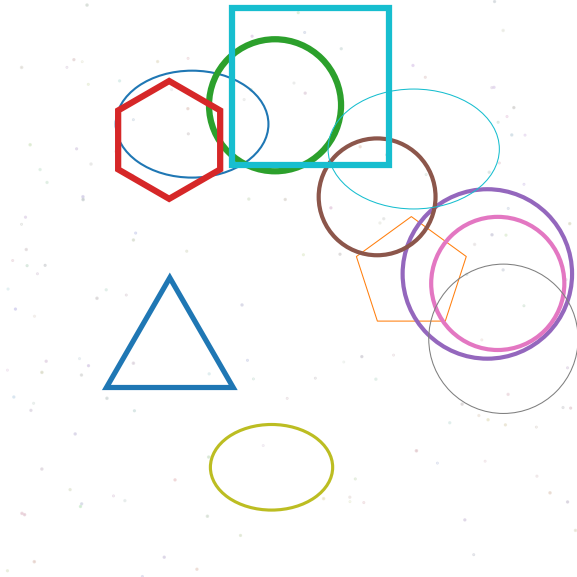[{"shape": "oval", "thickness": 1, "radius": 0.66, "center": [0.333, 0.784]}, {"shape": "triangle", "thickness": 2.5, "radius": 0.63, "center": [0.294, 0.391]}, {"shape": "pentagon", "thickness": 0.5, "radius": 0.5, "center": [0.712, 0.524]}, {"shape": "circle", "thickness": 3, "radius": 0.57, "center": [0.476, 0.817]}, {"shape": "hexagon", "thickness": 3, "radius": 0.51, "center": [0.293, 0.757]}, {"shape": "circle", "thickness": 2, "radius": 0.73, "center": [0.844, 0.525]}, {"shape": "circle", "thickness": 2, "radius": 0.51, "center": [0.653, 0.658]}, {"shape": "circle", "thickness": 2, "radius": 0.58, "center": [0.862, 0.508]}, {"shape": "circle", "thickness": 0.5, "radius": 0.65, "center": [0.872, 0.412]}, {"shape": "oval", "thickness": 1.5, "radius": 0.53, "center": [0.47, 0.19]}, {"shape": "oval", "thickness": 0.5, "radius": 0.74, "center": [0.716, 0.741]}, {"shape": "square", "thickness": 3, "radius": 0.68, "center": [0.537, 0.849]}]